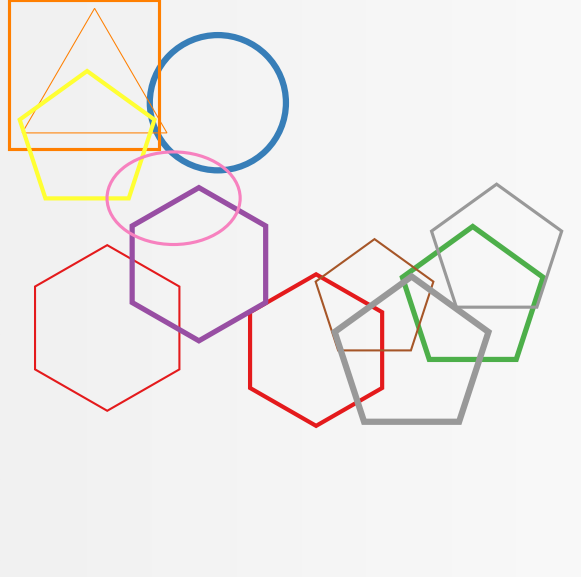[{"shape": "hexagon", "thickness": 1, "radius": 0.72, "center": [0.184, 0.431]}, {"shape": "hexagon", "thickness": 2, "radius": 0.66, "center": [0.544, 0.393]}, {"shape": "circle", "thickness": 3, "radius": 0.59, "center": [0.375, 0.821]}, {"shape": "pentagon", "thickness": 2.5, "radius": 0.64, "center": [0.813, 0.48]}, {"shape": "hexagon", "thickness": 2.5, "radius": 0.66, "center": [0.342, 0.542]}, {"shape": "triangle", "thickness": 0.5, "radius": 0.72, "center": [0.163, 0.841]}, {"shape": "square", "thickness": 1.5, "radius": 0.65, "center": [0.145, 0.871]}, {"shape": "pentagon", "thickness": 2, "radius": 0.61, "center": [0.15, 0.754]}, {"shape": "pentagon", "thickness": 1, "radius": 0.53, "center": [0.644, 0.479]}, {"shape": "oval", "thickness": 1.5, "radius": 0.57, "center": [0.299, 0.656]}, {"shape": "pentagon", "thickness": 3, "radius": 0.7, "center": [0.708, 0.381]}, {"shape": "pentagon", "thickness": 1.5, "radius": 0.59, "center": [0.854, 0.562]}]